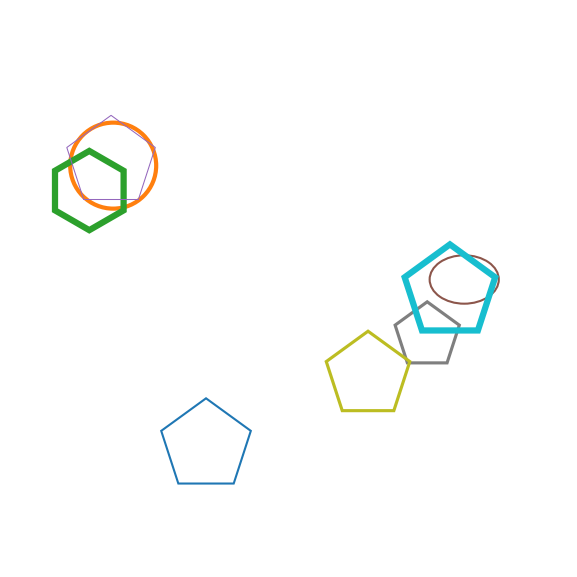[{"shape": "pentagon", "thickness": 1, "radius": 0.41, "center": [0.357, 0.228]}, {"shape": "circle", "thickness": 2, "radius": 0.37, "center": [0.196, 0.712]}, {"shape": "hexagon", "thickness": 3, "radius": 0.34, "center": [0.155, 0.669]}, {"shape": "pentagon", "thickness": 0.5, "radius": 0.4, "center": [0.192, 0.719]}, {"shape": "oval", "thickness": 1, "radius": 0.3, "center": [0.804, 0.515]}, {"shape": "pentagon", "thickness": 1.5, "radius": 0.29, "center": [0.74, 0.418]}, {"shape": "pentagon", "thickness": 1.5, "radius": 0.38, "center": [0.637, 0.35]}, {"shape": "pentagon", "thickness": 3, "radius": 0.41, "center": [0.779, 0.494]}]